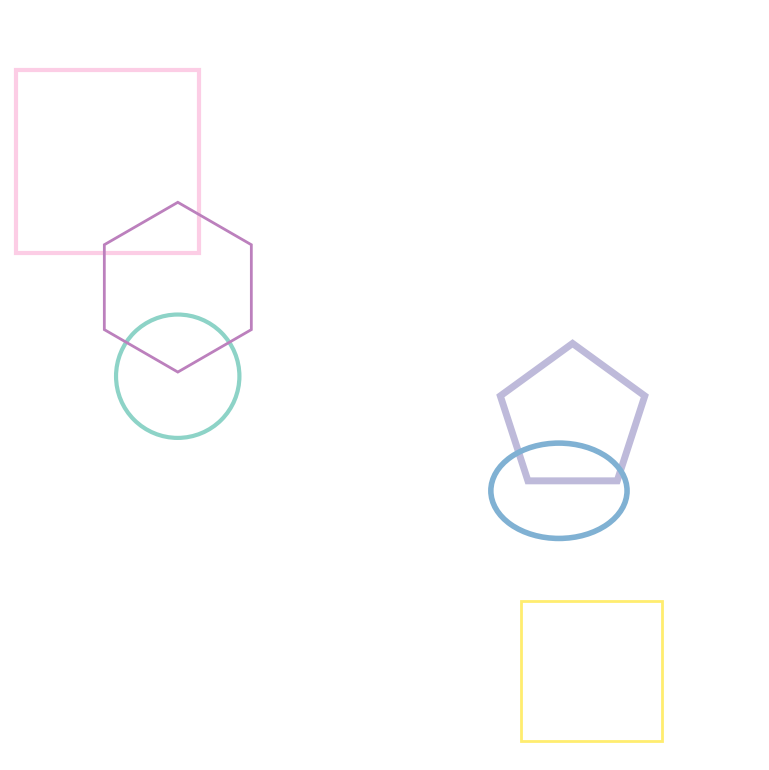[{"shape": "circle", "thickness": 1.5, "radius": 0.4, "center": [0.231, 0.511]}, {"shape": "pentagon", "thickness": 2.5, "radius": 0.49, "center": [0.744, 0.455]}, {"shape": "oval", "thickness": 2, "radius": 0.44, "center": [0.726, 0.363]}, {"shape": "square", "thickness": 1.5, "radius": 0.59, "center": [0.139, 0.791]}, {"shape": "hexagon", "thickness": 1, "radius": 0.55, "center": [0.231, 0.627]}, {"shape": "square", "thickness": 1, "radius": 0.45, "center": [0.768, 0.128]}]